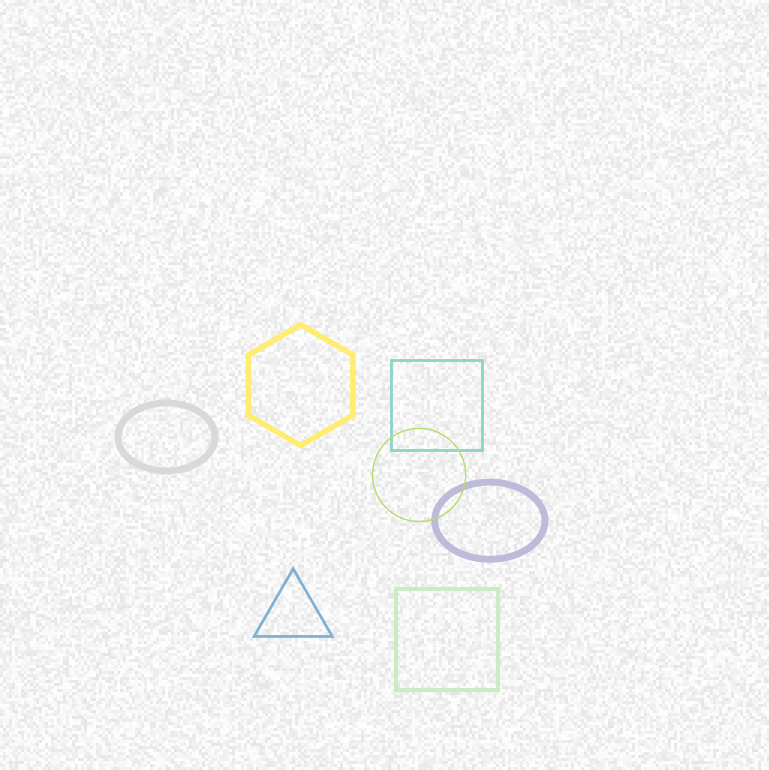[{"shape": "square", "thickness": 1, "radius": 0.29, "center": [0.567, 0.474]}, {"shape": "oval", "thickness": 2.5, "radius": 0.36, "center": [0.636, 0.324]}, {"shape": "triangle", "thickness": 1, "radius": 0.29, "center": [0.381, 0.203]}, {"shape": "circle", "thickness": 0.5, "radius": 0.3, "center": [0.544, 0.383]}, {"shape": "oval", "thickness": 2.5, "radius": 0.32, "center": [0.216, 0.433]}, {"shape": "square", "thickness": 1.5, "radius": 0.33, "center": [0.58, 0.17]}, {"shape": "hexagon", "thickness": 2, "radius": 0.39, "center": [0.39, 0.5]}]